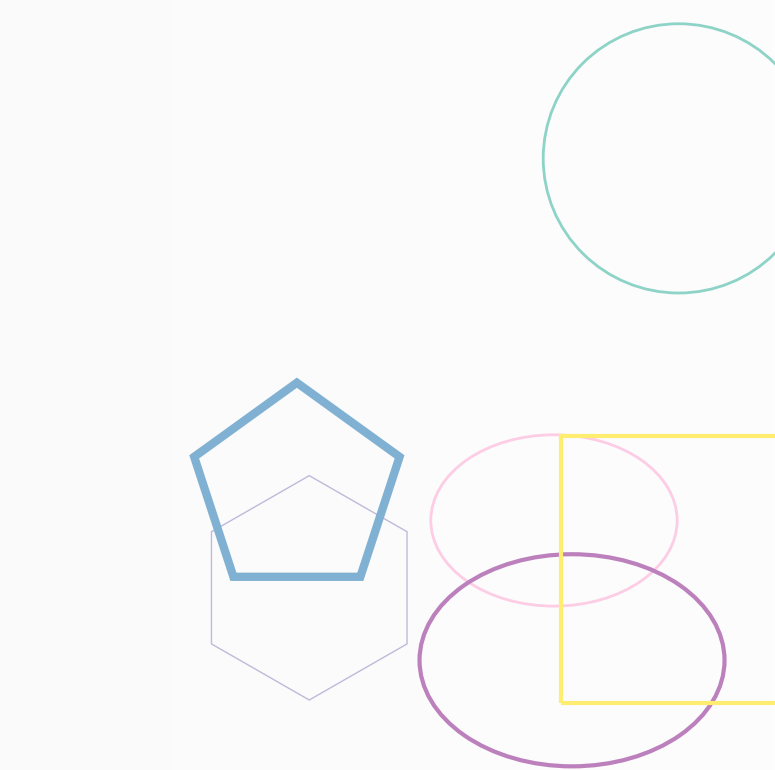[{"shape": "circle", "thickness": 1, "radius": 0.87, "center": [0.876, 0.794]}, {"shape": "hexagon", "thickness": 0.5, "radius": 0.73, "center": [0.399, 0.237]}, {"shape": "pentagon", "thickness": 3, "radius": 0.7, "center": [0.383, 0.364]}, {"shape": "oval", "thickness": 1, "radius": 0.79, "center": [0.715, 0.324]}, {"shape": "oval", "thickness": 1.5, "radius": 0.98, "center": [0.738, 0.142]}, {"shape": "square", "thickness": 1.5, "radius": 0.87, "center": [0.898, 0.26]}]